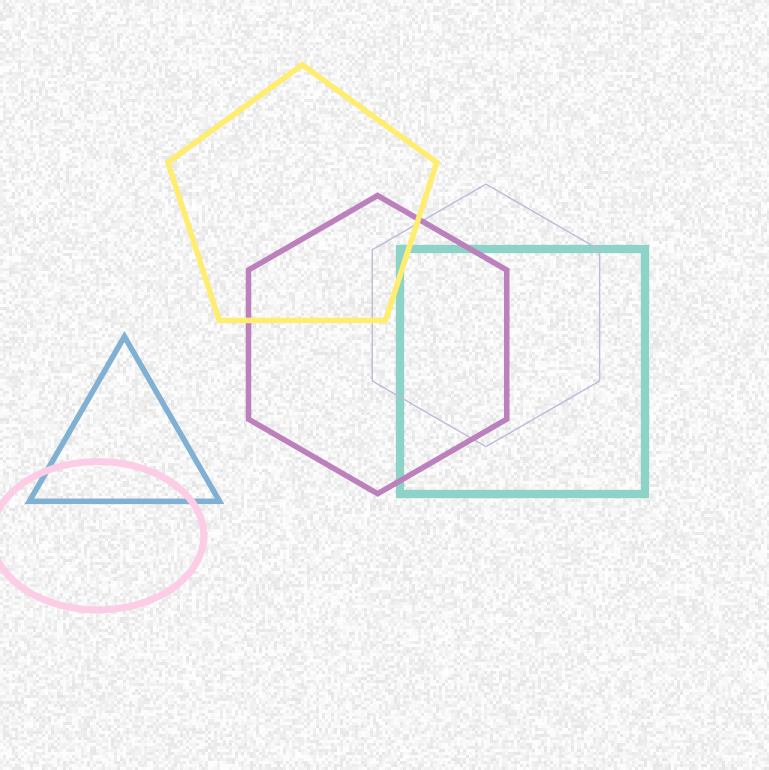[{"shape": "square", "thickness": 3, "radius": 0.8, "center": [0.679, 0.517]}, {"shape": "hexagon", "thickness": 0.5, "radius": 0.85, "center": [0.631, 0.59]}, {"shape": "triangle", "thickness": 2, "radius": 0.71, "center": [0.162, 0.42]}, {"shape": "oval", "thickness": 2.5, "radius": 0.69, "center": [0.127, 0.304]}, {"shape": "hexagon", "thickness": 2, "radius": 0.97, "center": [0.49, 0.552]}, {"shape": "pentagon", "thickness": 2, "radius": 0.92, "center": [0.393, 0.732]}]